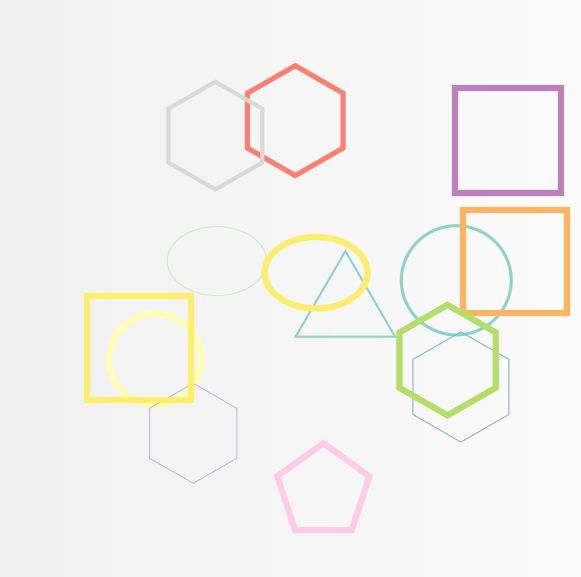[{"shape": "circle", "thickness": 1.5, "radius": 0.47, "center": [0.785, 0.514]}, {"shape": "triangle", "thickness": 1, "radius": 0.49, "center": [0.594, 0.466]}, {"shape": "circle", "thickness": 3, "radius": 0.4, "center": [0.267, 0.377]}, {"shape": "hexagon", "thickness": 0.5, "radius": 0.43, "center": [0.332, 0.249]}, {"shape": "hexagon", "thickness": 2.5, "radius": 0.48, "center": [0.508, 0.79]}, {"shape": "hexagon", "thickness": 0.5, "radius": 0.48, "center": [0.793, 0.329]}, {"shape": "square", "thickness": 3, "radius": 0.45, "center": [0.886, 0.547]}, {"shape": "hexagon", "thickness": 3, "radius": 0.48, "center": [0.77, 0.376]}, {"shape": "pentagon", "thickness": 3, "radius": 0.42, "center": [0.556, 0.149]}, {"shape": "hexagon", "thickness": 2, "radius": 0.47, "center": [0.37, 0.764]}, {"shape": "square", "thickness": 3, "radius": 0.46, "center": [0.874, 0.755]}, {"shape": "oval", "thickness": 0.5, "radius": 0.43, "center": [0.373, 0.547]}, {"shape": "oval", "thickness": 3, "radius": 0.44, "center": [0.544, 0.527]}, {"shape": "square", "thickness": 3, "radius": 0.45, "center": [0.239, 0.396]}]